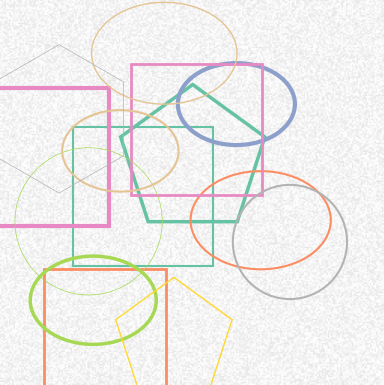[{"shape": "square", "thickness": 1.5, "radius": 0.9, "center": [0.371, 0.49]}, {"shape": "pentagon", "thickness": 2.5, "radius": 0.98, "center": [0.501, 0.583]}, {"shape": "oval", "thickness": 1.5, "radius": 0.91, "center": [0.677, 0.428]}, {"shape": "square", "thickness": 2, "radius": 0.8, "center": [0.273, 0.142]}, {"shape": "oval", "thickness": 3, "radius": 0.76, "center": [0.614, 0.73]}, {"shape": "square", "thickness": 3, "radius": 0.89, "center": [0.105, 0.593]}, {"shape": "square", "thickness": 2, "radius": 0.85, "center": [0.509, 0.664]}, {"shape": "circle", "thickness": 0.5, "radius": 0.96, "center": [0.23, 0.425]}, {"shape": "oval", "thickness": 2.5, "radius": 0.82, "center": [0.242, 0.22]}, {"shape": "pentagon", "thickness": 1, "radius": 0.79, "center": [0.452, 0.12]}, {"shape": "oval", "thickness": 1, "radius": 0.94, "center": [0.427, 0.862]}, {"shape": "oval", "thickness": 1.5, "radius": 0.76, "center": [0.313, 0.608]}, {"shape": "hexagon", "thickness": 0.5, "radius": 0.96, "center": [0.153, 0.691]}, {"shape": "circle", "thickness": 1.5, "radius": 0.74, "center": [0.753, 0.372]}]